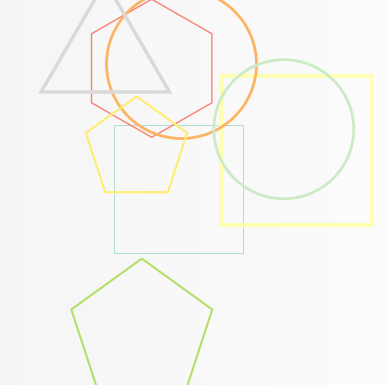[{"shape": "square", "thickness": 0.5, "radius": 0.83, "center": [0.46, 0.509]}, {"shape": "square", "thickness": 3, "radius": 0.97, "center": [0.765, 0.609]}, {"shape": "hexagon", "thickness": 1, "radius": 0.9, "center": [0.391, 0.823]}, {"shape": "circle", "thickness": 2, "radius": 0.97, "center": [0.468, 0.834]}, {"shape": "pentagon", "thickness": 1.5, "radius": 0.96, "center": [0.366, 0.137]}, {"shape": "triangle", "thickness": 2.5, "radius": 0.96, "center": [0.272, 0.857]}, {"shape": "circle", "thickness": 2, "radius": 0.9, "center": [0.732, 0.664]}, {"shape": "pentagon", "thickness": 1.5, "radius": 0.69, "center": [0.352, 0.612]}]